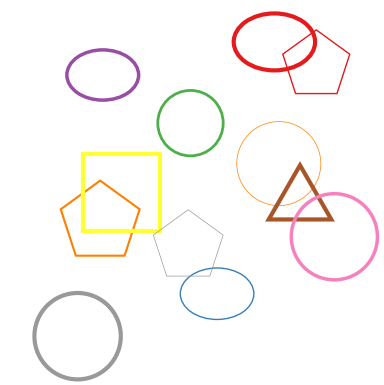[{"shape": "pentagon", "thickness": 1, "radius": 0.46, "center": [0.821, 0.831]}, {"shape": "oval", "thickness": 3, "radius": 0.53, "center": [0.713, 0.891]}, {"shape": "oval", "thickness": 1, "radius": 0.48, "center": [0.564, 0.237]}, {"shape": "circle", "thickness": 2, "radius": 0.42, "center": [0.495, 0.68]}, {"shape": "oval", "thickness": 2.5, "radius": 0.47, "center": [0.267, 0.805]}, {"shape": "circle", "thickness": 0.5, "radius": 0.55, "center": [0.724, 0.575]}, {"shape": "pentagon", "thickness": 1.5, "radius": 0.54, "center": [0.26, 0.423]}, {"shape": "square", "thickness": 3, "radius": 0.5, "center": [0.315, 0.5]}, {"shape": "triangle", "thickness": 3, "radius": 0.47, "center": [0.779, 0.477]}, {"shape": "circle", "thickness": 2.5, "radius": 0.56, "center": [0.868, 0.385]}, {"shape": "circle", "thickness": 3, "radius": 0.56, "center": [0.202, 0.127]}, {"shape": "pentagon", "thickness": 0.5, "radius": 0.48, "center": [0.489, 0.36]}]